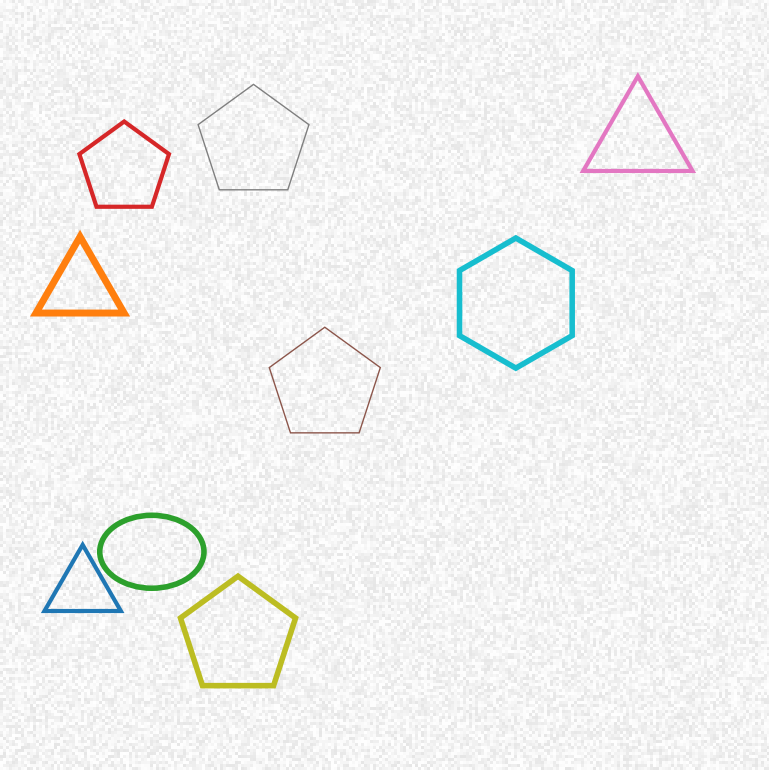[{"shape": "triangle", "thickness": 1.5, "radius": 0.29, "center": [0.107, 0.235]}, {"shape": "triangle", "thickness": 2.5, "radius": 0.33, "center": [0.104, 0.626]}, {"shape": "oval", "thickness": 2, "radius": 0.34, "center": [0.197, 0.283]}, {"shape": "pentagon", "thickness": 1.5, "radius": 0.31, "center": [0.161, 0.781]}, {"shape": "pentagon", "thickness": 0.5, "radius": 0.38, "center": [0.422, 0.499]}, {"shape": "triangle", "thickness": 1.5, "radius": 0.41, "center": [0.828, 0.819]}, {"shape": "pentagon", "thickness": 0.5, "radius": 0.38, "center": [0.329, 0.815]}, {"shape": "pentagon", "thickness": 2, "radius": 0.39, "center": [0.309, 0.173]}, {"shape": "hexagon", "thickness": 2, "radius": 0.42, "center": [0.67, 0.606]}]